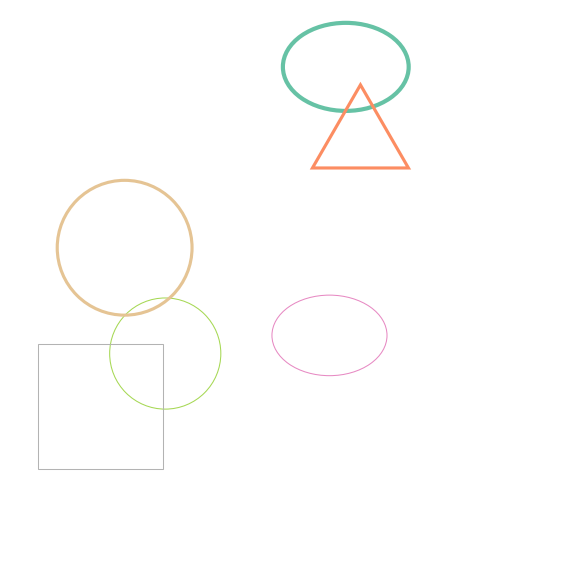[{"shape": "oval", "thickness": 2, "radius": 0.54, "center": [0.599, 0.883]}, {"shape": "triangle", "thickness": 1.5, "radius": 0.48, "center": [0.624, 0.756]}, {"shape": "oval", "thickness": 0.5, "radius": 0.5, "center": [0.571, 0.418]}, {"shape": "circle", "thickness": 0.5, "radius": 0.48, "center": [0.286, 0.387]}, {"shape": "circle", "thickness": 1.5, "radius": 0.58, "center": [0.216, 0.57]}, {"shape": "square", "thickness": 0.5, "radius": 0.54, "center": [0.174, 0.295]}]